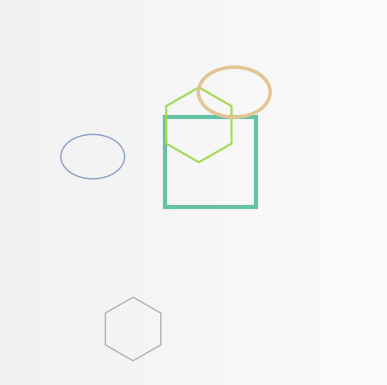[{"shape": "square", "thickness": 3, "radius": 0.59, "center": [0.543, 0.579]}, {"shape": "oval", "thickness": 1, "radius": 0.41, "center": [0.239, 0.593]}, {"shape": "hexagon", "thickness": 1.5, "radius": 0.49, "center": [0.513, 0.676]}, {"shape": "oval", "thickness": 2.5, "radius": 0.46, "center": [0.605, 0.761]}, {"shape": "hexagon", "thickness": 1, "radius": 0.41, "center": [0.343, 0.146]}]